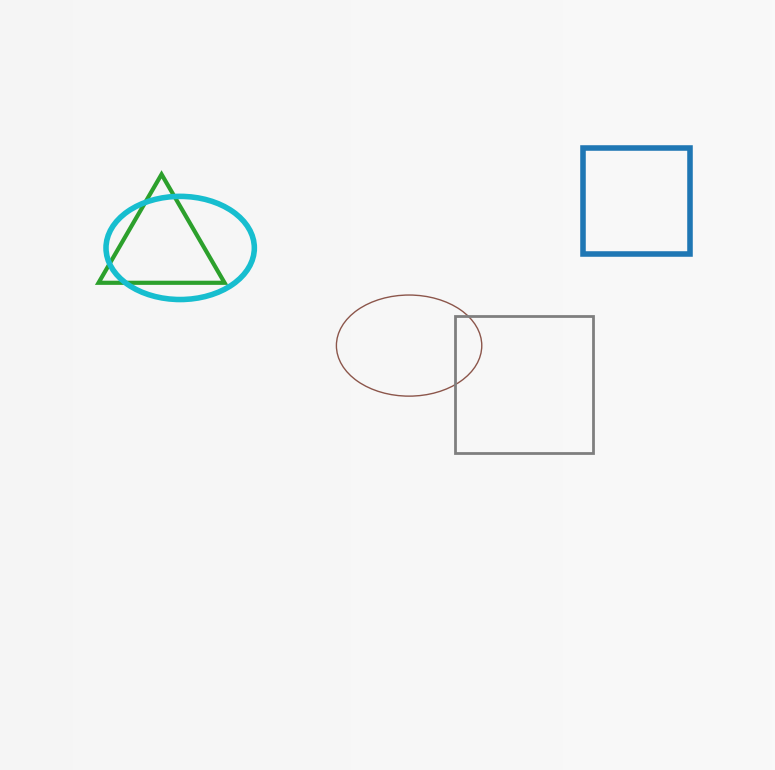[{"shape": "square", "thickness": 2, "radius": 0.34, "center": [0.821, 0.739]}, {"shape": "triangle", "thickness": 1.5, "radius": 0.47, "center": [0.208, 0.68]}, {"shape": "oval", "thickness": 0.5, "radius": 0.47, "center": [0.528, 0.551]}, {"shape": "square", "thickness": 1, "radius": 0.44, "center": [0.676, 0.501]}, {"shape": "oval", "thickness": 2, "radius": 0.48, "center": [0.232, 0.678]}]